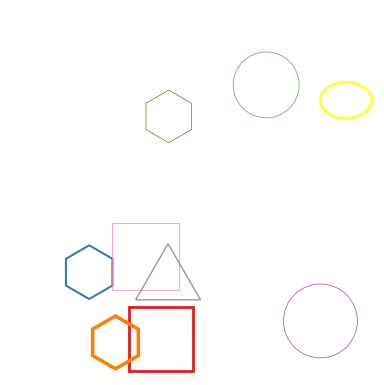[{"shape": "square", "thickness": 2, "radius": 0.42, "center": [0.418, 0.119]}, {"shape": "hexagon", "thickness": 1.5, "radius": 0.35, "center": [0.232, 0.293]}, {"shape": "circle", "thickness": 0.5, "radius": 0.43, "center": [0.691, 0.779]}, {"shape": "circle", "thickness": 0.5, "radius": 0.48, "center": [0.832, 0.166]}, {"shape": "hexagon", "thickness": 2.5, "radius": 0.34, "center": [0.3, 0.111]}, {"shape": "oval", "thickness": 2, "radius": 0.34, "center": [0.899, 0.74]}, {"shape": "hexagon", "thickness": 0.5, "radius": 0.34, "center": [0.438, 0.698]}, {"shape": "square", "thickness": 0.5, "radius": 0.43, "center": [0.378, 0.334]}, {"shape": "triangle", "thickness": 1, "radius": 0.49, "center": [0.437, 0.27]}]